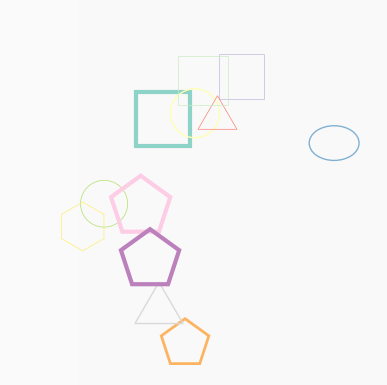[{"shape": "square", "thickness": 3, "radius": 0.35, "center": [0.42, 0.692]}, {"shape": "circle", "thickness": 1, "radius": 0.32, "center": [0.503, 0.706]}, {"shape": "square", "thickness": 0.5, "radius": 0.29, "center": [0.624, 0.801]}, {"shape": "triangle", "thickness": 0.5, "radius": 0.29, "center": [0.561, 0.693]}, {"shape": "oval", "thickness": 1, "radius": 0.32, "center": [0.862, 0.628]}, {"shape": "pentagon", "thickness": 2, "radius": 0.32, "center": [0.478, 0.108]}, {"shape": "circle", "thickness": 0.5, "radius": 0.3, "center": [0.269, 0.471]}, {"shape": "pentagon", "thickness": 3, "radius": 0.4, "center": [0.363, 0.463]}, {"shape": "triangle", "thickness": 1, "radius": 0.36, "center": [0.41, 0.195]}, {"shape": "pentagon", "thickness": 3, "radius": 0.39, "center": [0.387, 0.326]}, {"shape": "square", "thickness": 0.5, "radius": 0.32, "center": [0.524, 0.79]}, {"shape": "hexagon", "thickness": 0.5, "radius": 0.32, "center": [0.213, 0.412]}]